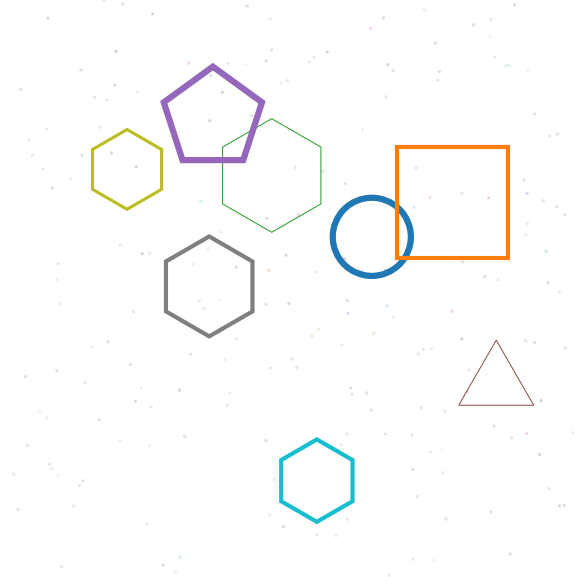[{"shape": "circle", "thickness": 3, "radius": 0.34, "center": [0.644, 0.589]}, {"shape": "square", "thickness": 2, "radius": 0.48, "center": [0.784, 0.648]}, {"shape": "hexagon", "thickness": 0.5, "radius": 0.49, "center": [0.471, 0.695]}, {"shape": "pentagon", "thickness": 3, "radius": 0.45, "center": [0.369, 0.794]}, {"shape": "triangle", "thickness": 0.5, "radius": 0.38, "center": [0.859, 0.335]}, {"shape": "hexagon", "thickness": 2, "radius": 0.43, "center": [0.362, 0.503]}, {"shape": "hexagon", "thickness": 1.5, "radius": 0.35, "center": [0.22, 0.706]}, {"shape": "hexagon", "thickness": 2, "radius": 0.36, "center": [0.549, 0.167]}]